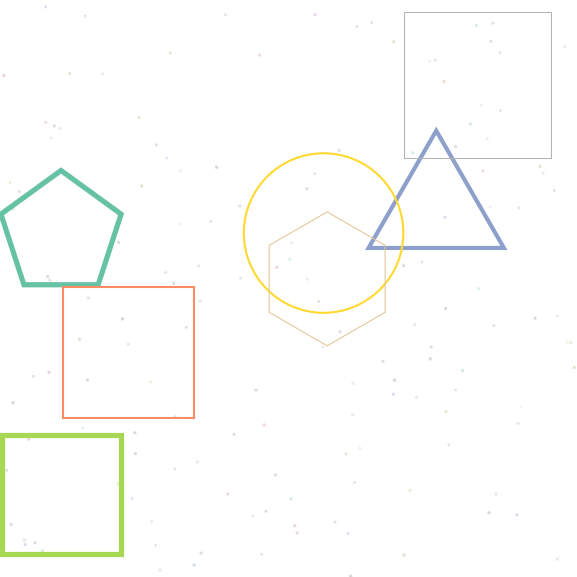[{"shape": "pentagon", "thickness": 2.5, "radius": 0.55, "center": [0.106, 0.595]}, {"shape": "square", "thickness": 1, "radius": 0.57, "center": [0.222, 0.389]}, {"shape": "triangle", "thickness": 2, "radius": 0.68, "center": [0.755, 0.637]}, {"shape": "square", "thickness": 2.5, "radius": 0.51, "center": [0.106, 0.144]}, {"shape": "circle", "thickness": 1, "radius": 0.69, "center": [0.56, 0.596]}, {"shape": "hexagon", "thickness": 0.5, "radius": 0.58, "center": [0.566, 0.516]}, {"shape": "square", "thickness": 0.5, "radius": 0.63, "center": [0.827, 0.852]}]